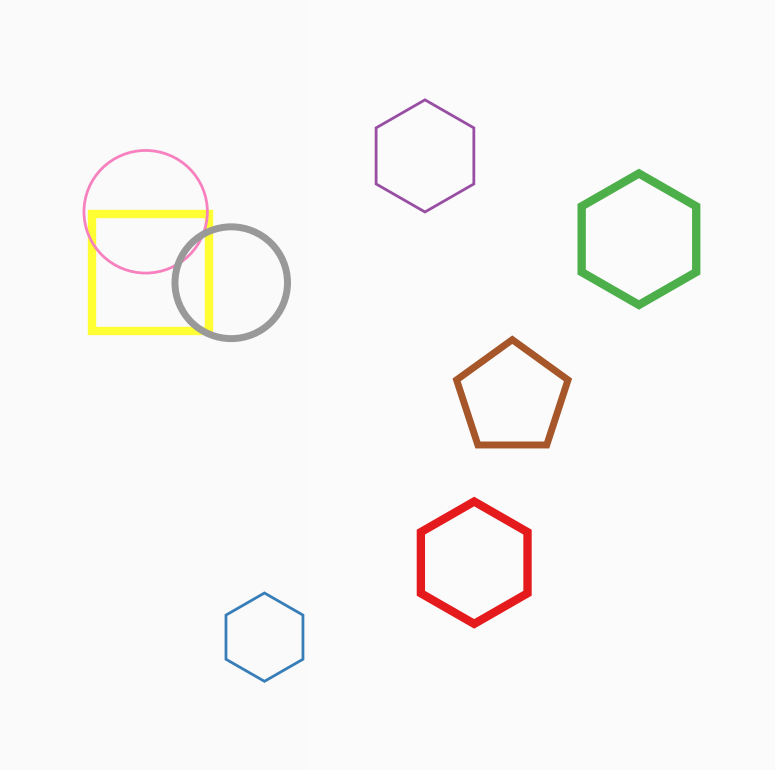[{"shape": "hexagon", "thickness": 3, "radius": 0.4, "center": [0.612, 0.269]}, {"shape": "hexagon", "thickness": 1, "radius": 0.29, "center": [0.341, 0.173]}, {"shape": "hexagon", "thickness": 3, "radius": 0.43, "center": [0.824, 0.689]}, {"shape": "hexagon", "thickness": 1, "radius": 0.36, "center": [0.548, 0.798]}, {"shape": "square", "thickness": 3, "radius": 0.38, "center": [0.194, 0.646]}, {"shape": "pentagon", "thickness": 2.5, "radius": 0.38, "center": [0.661, 0.483]}, {"shape": "circle", "thickness": 1, "radius": 0.4, "center": [0.188, 0.725]}, {"shape": "circle", "thickness": 2.5, "radius": 0.36, "center": [0.298, 0.633]}]